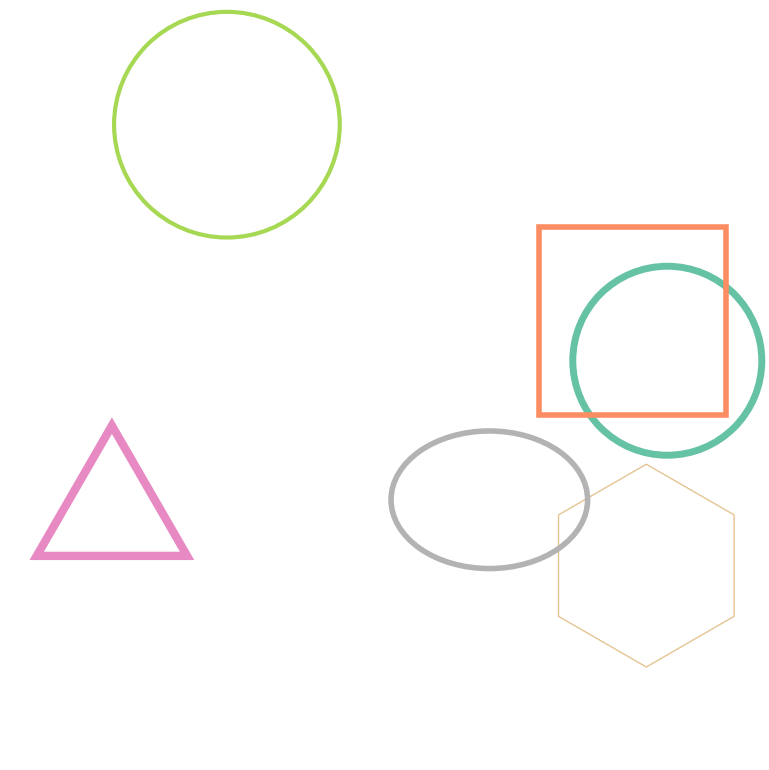[{"shape": "circle", "thickness": 2.5, "radius": 0.61, "center": [0.867, 0.532]}, {"shape": "square", "thickness": 2, "radius": 0.61, "center": [0.821, 0.583]}, {"shape": "triangle", "thickness": 3, "radius": 0.56, "center": [0.145, 0.334]}, {"shape": "circle", "thickness": 1.5, "radius": 0.73, "center": [0.295, 0.838]}, {"shape": "hexagon", "thickness": 0.5, "radius": 0.66, "center": [0.839, 0.265]}, {"shape": "oval", "thickness": 2, "radius": 0.64, "center": [0.635, 0.351]}]